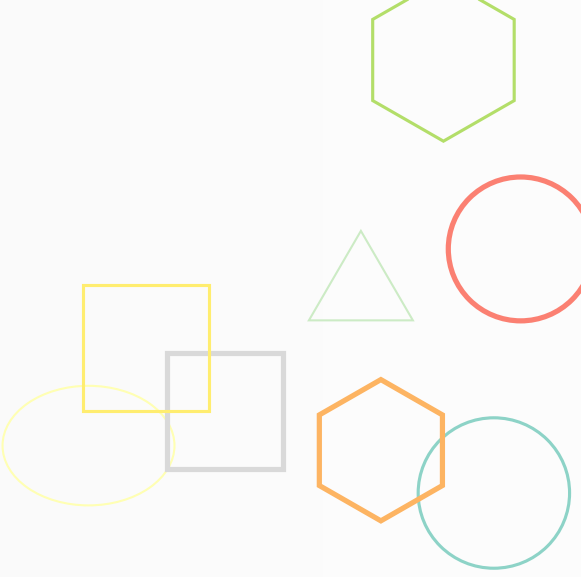[{"shape": "circle", "thickness": 1.5, "radius": 0.65, "center": [0.85, 0.145]}, {"shape": "oval", "thickness": 1, "radius": 0.74, "center": [0.152, 0.228]}, {"shape": "circle", "thickness": 2.5, "radius": 0.62, "center": [0.896, 0.568]}, {"shape": "hexagon", "thickness": 2.5, "radius": 0.61, "center": [0.655, 0.22]}, {"shape": "hexagon", "thickness": 1.5, "radius": 0.7, "center": [0.763, 0.895]}, {"shape": "square", "thickness": 2.5, "radius": 0.5, "center": [0.387, 0.287]}, {"shape": "triangle", "thickness": 1, "radius": 0.52, "center": [0.621, 0.496]}, {"shape": "square", "thickness": 1.5, "radius": 0.54, "center": [0.251, 0.397]}]